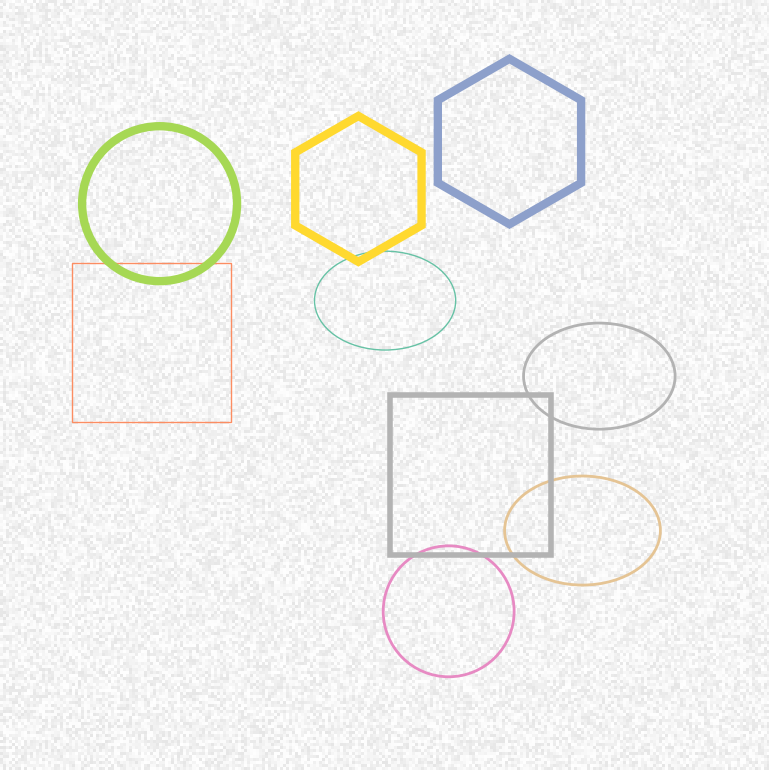[{"shape": "oval", "thickness": 0.5, "radius": 0.46, "center": [0.5, 0.61]}, {"shape": "square", "thickness": 0.5, "radius": 0.52, "center": [0.196, 0.555]}, {"shape": "hexagon", "thickness": 3, "radius": 0.54, "center": [0.662, 0.816]}, {"shape": "circle", "thickness": 1, "radius": 0.43, "center": [0.583, 0.206]}, {"shape": "circle", "thickness": 3, "radius": 0.5, "center": [0.207, 0.735]}, {"shape": "hexagon", "thickness": 3, "radius": 0.47, "center": [0.465, 0.755]}, {"shape": "oval", "thickness": 1, "radius": 0.51, "center": [0.756, 0.311]}, {"shape": "oval", "thickness": 1, "radius": 0.49, "center": [0.778, 0.512]}, {"shape": "square", "thickness": 2, "radius": 0.52, "center": [0.611, 0.383]}]